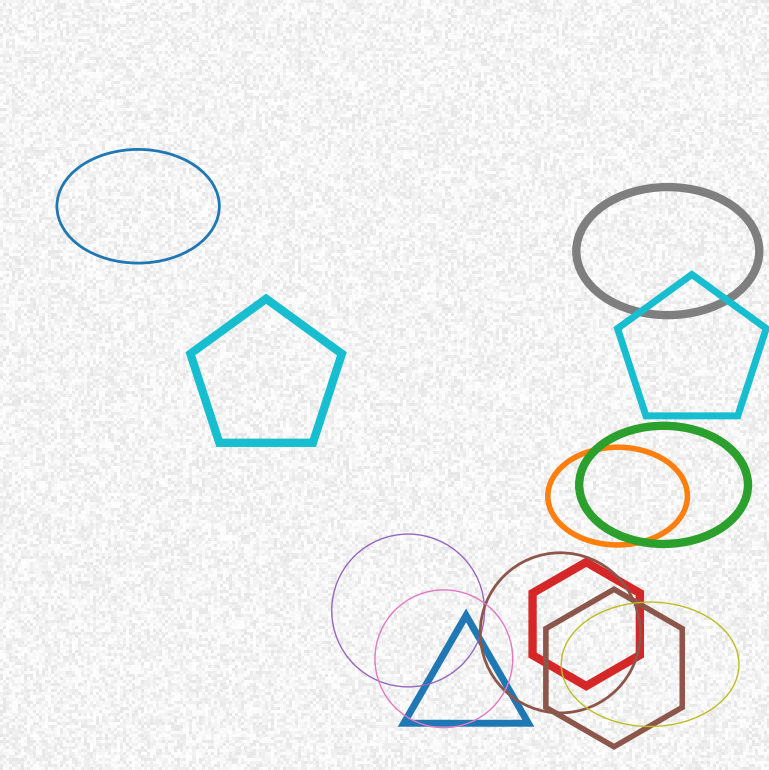[{"shape": "triangle", "thickness": 2.5, "radius": 0.47, "center": [0.605, 0.107]}, {"shape": "oval", "thickness": 1, "radius": 0.53, "center": [0.179, 0.732]}, {"shape": "oval", "thickness": 2, "radius": 0.45, "center": [0.802, 0.356]}, {"shape": "oval", "thickness": 3, "radius": 0.55, "center": [0.862, 0.37]}, {"shape": "hexagon", "thickness": 3, "radius": 0.4, "center": [0.761, 0.189]}, {"shape": "circle", "thickness": 0.5, "radius": 0.5, "center": [0.53, 0.207]}, {"shape": "circle", "thickness": 1, "radius": 0.52, "center": [0.728, 0.178]}, {"shape": "hexagon", "thickness": 2, "radius": 0.51, "center": [0.797, 0.132]}, {"shape": "circle", "thickness": 0.5, "radius": 0.45, "center": [0.576, 0.144]}, {"shape": "oval", "thickness": 3, "radius": 0.59, "center": [0.867, 0.674]}, {"shape": "oval", "thickness": 0.5, "radius": 0.58, "center": [0.844, 0.137]}, {"shape": "pentagon", "thickness": 3, "radius": 0.52, "center": [0.346, 0.509]}, {"shape": "pentagon", "thickness": 2.5, "radius": 0.51, "center": [0.899, 0.542]}]